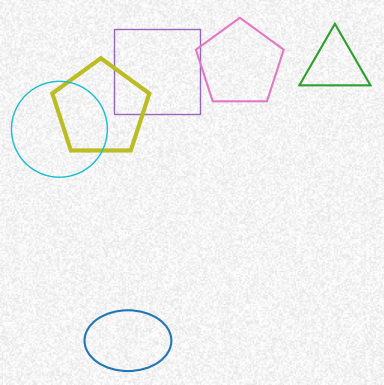[{"shape": "oval", "thickness": 1.5, "radius": 0.56, "center": [0.332, 0.115]}, {"shape": "triangle", "thickness": 1.5, "radius": 0.53, "center": [0.87, 0.832]}, {"shape": "square", "thickness": 1, "radius": 0.56, "center": [0.409, 0.814]}, {"shape": "pentagon", "thickness": 1.5, "radius": 0.6, "center": [0.623, 0.834]}, {"shape": "pentagon", "thickness": 3, "radius": 0.66, "center": [0.262, 0.716]}, {"shape": "circle", "thickness": 1, "radius": 0.62, "center": [0.154, 0.664]}]